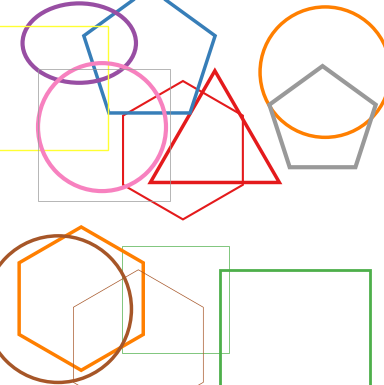[{"shape": "hexagon", "thickness": 1.5, "radius": 0.9, "center": [0.475, 0.61]}, {"shape": "triangle", "thickness": 2.5, "radius": 0.97, "center": [0.558, 0.623]}, {"shape": "pentagon", "thickness": 2.5, "radius": 0.9, "center": [0.388, 0.852]}, {"shape": "square", "thickness": 0.5, "radius": 0.69, "center": [0.455, 0.223]}, {"shape": "square", "thickness": 2, "radius": 0.97, "center": [0.767, 0.104]}, {"shape": "oval", "thickness": 3, "radius": 0.74, "center": [0.206, 0.888]}, {"shape": "circle", "thickness": 2.5, "radius": 0.85, "center": [0.845, 0.813]}, {"shape": "hexagon", "thickness": 2.5, "radius": 0.93, "center": [0.211, 0.224]}, {"shape": "square", "thickness": 1, "radius": 0.81, "center": [0.12, 0.772]}, {"shape": "hexagon", "thickness": 0.5, "radius": 0.97, "center": [0.359, 0.104]}, {"shape": "circle", "thickness": 2.5, "radius": 0.95, "center": [0.151, 0.197]}, {"shape": "circle", "thickness": 3, "radius": 0.83, "center": [0.265, 0.67]}, {"shape": "square", "thickness": 0.5, "radius": 0.86, "center": [0.27, 0.649]}, {"shape": "pentagon", "thickness": 3, "radius": 0.73, "center": [0.838, 0.683]}]